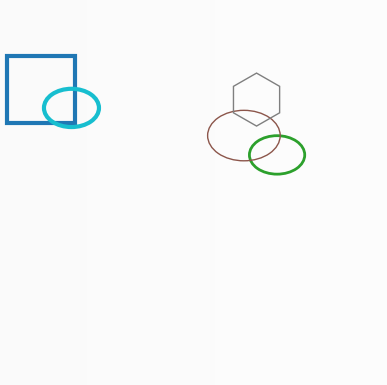[{"shape": "square", "thickness": 3, "radius": 0.43, "center": [0.106, 0.769]}, {"shape": "oval", "thickness": 2, "radius": 0.36, "center": [0.715, 0.598]}, {"shape": "oval", "thickness": 1, "radius": 0.47, "center": [0.629, 0.648]}, {"shape": "hexagon", "thickness": 1, "radius": 0.34, "center": [0.662, 0.741]}, {"shape": "oval", "thickness": 3, "radius": 0.35, "center": [0.184, 0.72]}]